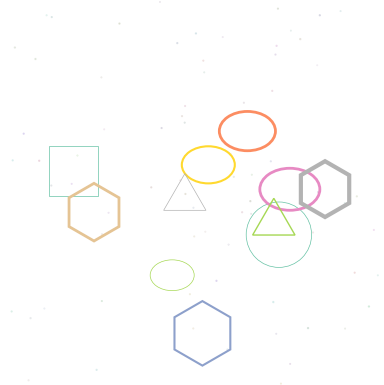[{"shape": "square", "thickness": 0.5, "radius": 0.32, "center": [0.19, 0.556]}, {"shape": "circle", "thickness": 0.5, "radius": 0.42, "center": [0.724, 0.39]}, {"shape": "oval", "thickness": 2, "radius": 0.36, "center": [0.643, 0.66]}, {"shape": "hexagon", "thickness": 1.5, "radius": 0.42, "center": [0.526, 0.134]}, {"shape": "oval", "thickness": 2, "radius": 0.39, "center": [0.753, 0.508]}, {"shape": "triangle", "thickness": 1, "radius": 0.32, "center": [0.711, 0.421]}, {"shape": "oval", "thickness": 0.5, "radius": 0.29, "center": [0.447, 0.285]}, {"shape": "oval", "thickness": 1.5, "radius": 0.34, "center": [0.541, 0.572]}, {"shape": "hexagon", "thickness": 2, "radius": 0.37, "center": [0.244, 0.449]}, {"shape": "hexagon", "thickness": 3, "radius": 0.36, "center": [0.844, 0.509]}, {"shape": "triangle", "thickness": 0.5, "radius": 0.32, "center": [0.48, 0.485]}]